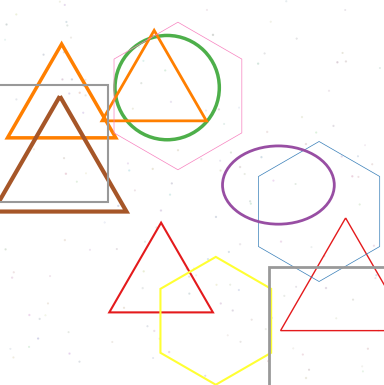[{"shape": "triangle", "thickness": 1.5, "radius": 0.78, "center": [0.418, 0.266]}, {"shape": "triangle", "thickness": 1, "radius": 0.98, "center": [0.898, 0.239]}, {"shape": "hexagon", "thickness": 0.5, "radius": 0.91, "center": [0.829, 0.451]}, {"shape": "circle", "thickness": 2.5, "radius": 0.68, "center": [0.434, 0.772]}, {"shape": "oval", "thickness": 2, "radius": 0.73, "center": [0.723, 0.519]}, {"shape": "triangle", "thickness": 2, "radius": 0.78, "center": [0.4, 0.764]}, {"shape": "triangle", "thickness": 2.5, "radius": 0.81, "center": [0.16, 0.723]}, {"shape": "hexagon", "thickness": 1.5, "radius": 0.83, "center": [0.561, 0.167]}, {"shape": "triangle", "thickness": 3, "radius": 1.0, "center": [0.156, 0.55]}, {"shape": "hexagon", "thickness": 0.5, "radius": 0.96, "center": [0.462, 0.751]}, {"shape": "square", "thickness": 1.5, "radius": 0.76, "center": [0.128, 0.627]}, {"shape": "square", "thickness": 2, "radius": 0.85, "center": [0.868, 0.136]}]